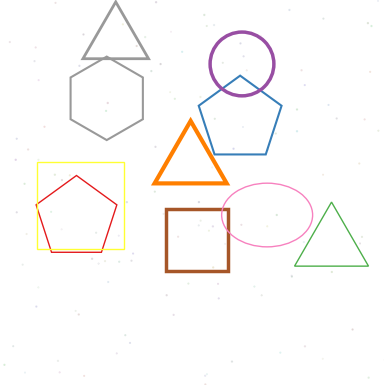[{"shape": "pentagon", "thickness": 1, "radius": 0.55, "center": [0.199, 0.434]}, {"shape": "pentagon", "thickness": 1.5, "radius": 0.57, "center": [0.624, 0.69]}, {"shape": "triangle", "thickness": 1, "radius": 0.55, "center": [0.861, 0.364]}, {"shape": "circle", "thickness": 2.5, "radius": 0.41, "center": [0.629, 0.834]}, {"shape": "triangle", "thickness": 3, "radius": 0.54, "center": [0.495, 0.578]}, {"shape": "square", "thickness": 1, "radius": 0.56, "center": [0.208, 0.466]}, {"shape": "square", "thickness": 2.5, "radius": 0.4, "center": [0.511, 0.377]}, {"shape": "oval", "thickness": 1, "radius": 0.59, "center": [0.694, 0.442]}, {"shape": "hexagon", "thickness": 1.5, "radius": 0.54, "center": [0.277, 0.745]}, {"shape": "triangle", "thickness": 2, "radius": 0.49, "center": [0.301, 0.897]}]